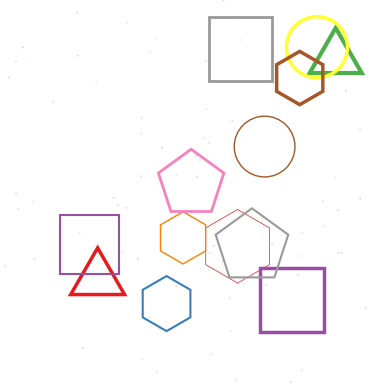[{"shape": "hexagon", "thickness": 0.5, "radius": 0.48, "center": [0.617, 0.36]}, {"shape": "triangle", "thickness": 2.5, "radius": 0.4, "center": [0.254, 0.275]}, {"shape": "hexagon", "thickness": 1.5, "radius": 0.36, "center": [0.433, 0.211]}, {"shape": "triangle", "thickness": 3, "radius": 0.39, "center": [0.872, 0.849]}, {"shape": "square", "thickness": 1.5, "radius": 0.38, "center": [0.232, 0.364]}, {"shape": "square", "thickness": 2.5, "radius": 0.42, "center": [0.758, 0.221]}, {"shape": "hexagon", "thickness": 1, "radius": 0.34, "center": [0.476, 0.382]}, {"shape": "circle", "thickness": 2.5, "radius": 0.4, "center": [0.823, 0.877]}, {"shape": "hexagon", "thickness": 2.5, "radius": 0.35, "center": [0.779, 0.797]}, {"shape": "circle", "thickness": 1, "radius": 0.39, "center": [0.687, 0.619]}, {"shape": "pentagon", "thickness": 2, "radius": 0.45, "center": [0.497, 0.523]}, {"shape": "pentagon", "thickness": 1.5, "radius": 0.5, "center": [0.654, 0.36]}, {"shape": "square", "thickness": 2, "radius": 0.41, "center": [0.625, 0.873]}]